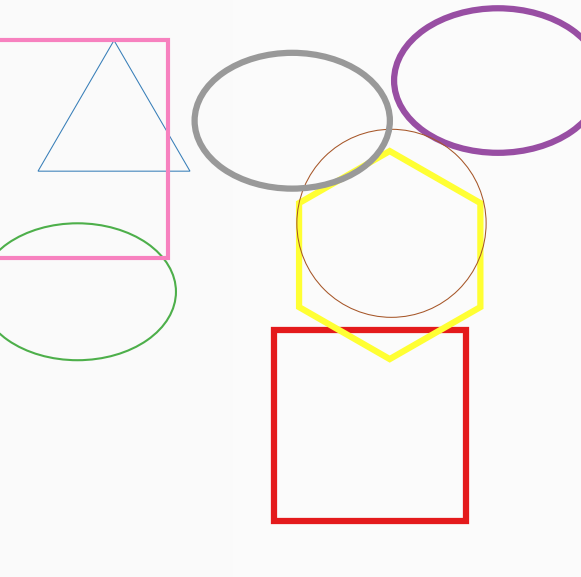[{"shape": "square", "thickness": 3, "radius": 0.83, "center": [0.636, 0.263]}, {"shape": "triangle", "thickness": 0.5, "radius": 0.75, "center": [0.196, 0.778]}, {"shape": "oval", "thickness": 1, "radius": 0.85, "center": [0.133, 0.494]}, {"shape": "oval", "thickness": 3, "radius": 0.89, "center": [0.857, 0.86]}, {"shape": "hexagon", "thickness": 3, "radius": 0.9, "center": [0.67, 0.557]}, {"shape": "circle", "thickness": 0.5, "radius": 0.81, "center": [0.674, 0.612]}, {"shape": "square", "thickness": 2, "radius": 0.94, "center": [0.101, 0.74]}, {"shape": "oval", "thickness": 3, "radius": 0.84, "center": [0.503, 0.79]}]